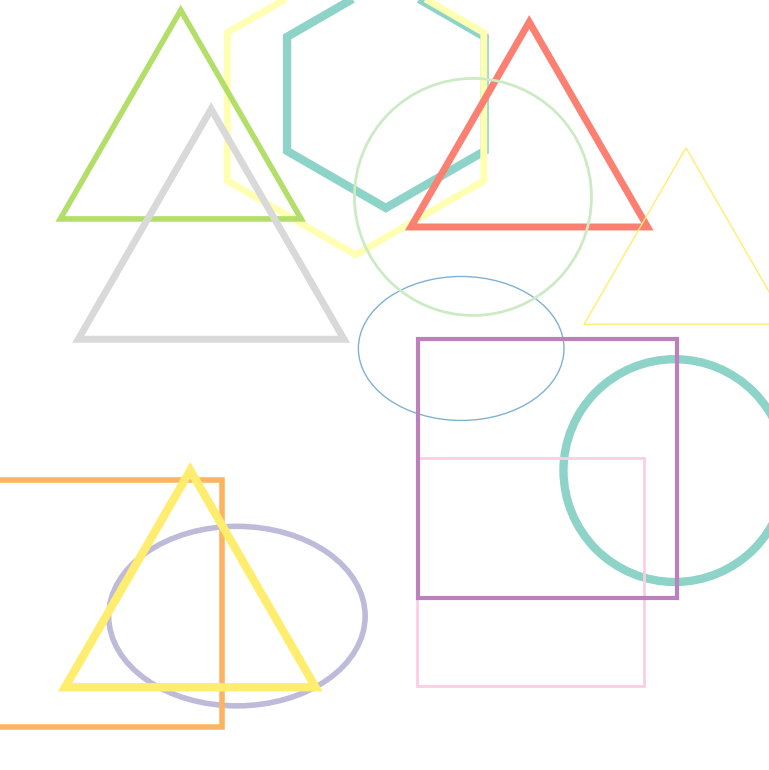[{"shape": "hexagon", "thickness": 3, "radius": 0.74, "center": [0.501, 0.878]}, {"shape": "circle", "thickness": 3, "radius": 0.72, "center": [0.876, 0.389]}, {"shape": "hexagon", "thickness": 2.5, "radius": 0.96, "center": [0.462, 0.861]}, {"shape": "oval", "thickness": 2, "radius": 0.83, "center": [0.308, 0.2]}, {"shape": "triangle", "thickness": 2.5, "radius": 0.89, "center": [0.687, 0.794]}, {"shape": "oval", "thickness": 0.5, "radius": 0.67, "center": [0.599, 0.547]}, {"shape": "square", "thickness": 2, "radius": 0.8, "center": [0.128, 0.216]}, {"shape": "triangle", "thickness": 2, "radius": 0.9, "center": [0.235, 0.806]}, {"shape": "square", "thickness": 1, "radius": 0.74, "center": [0.689, 0.257]}, {"shape": "triangle", "thickness": 2.5, "radius": 1.0, "center": [0.274, 0.659]}, {"shape": "square", "thickness": 1.5, "radius": 0.84, "center": [0.711, 0.392]}, {"shape": "circle", "thickness": 1, "radius": 0.77, "center": [0.614, 0.744]}, {"shape": "triangle", "thickness": 3, "radius": 0.94, "center": [0.247, 0.201]}, {"shape": "triangle", "thickness": 0.5, "radius": 0.76, "center": [0.891, 0.655]}]